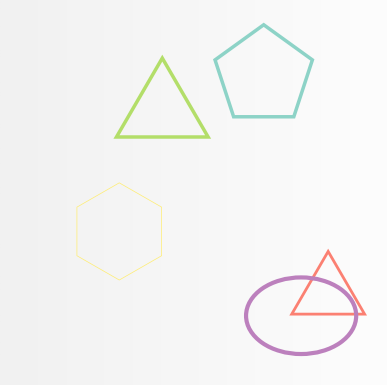[{"shape": "pentagon", "thickness": 2.5, "radius": 0.66, "center": [0.681, 0.804]}, {"shape": "triangle", "thickness": 2, "radius": 0.54, "center": [0.847, 0.238]}, {"shape": "triangle", "thickness": 2.5, "radius": 0.68, "center": [0.419, 0.712]}, {"shape": "oval", "thickness": 3, "radius": 0.71, "center": [0.777, 0.18]}, {"shape": "hexagon", "thickness": 0.5, "radius": 0.63, "center": [0.308, 0.399]}]